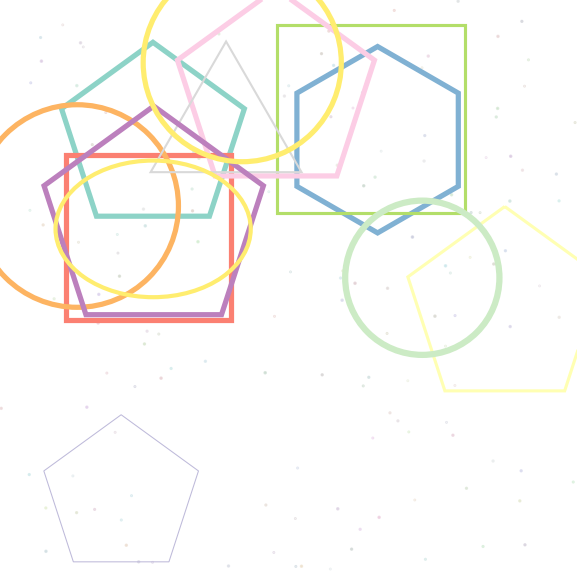[{"shape": "pentagon", "thickness": 2.5, "radius": 0.83, "center": [0.265, 0.759]}, {"shape": "pentagon", "thickness": 1.5, "radius": 0.88, "center": [0.874, 0.465]}, {"shape": "pentagon", "thickness": 0.5, "radius": 0.7, "center": [0.21, 0.14]}, {"shape": "square", "thickness": 2.5, "radius": 0.71, "center": [0.258, 0.589]}, {"shape": "hexagon", "thickness": 2.5, "radius": 0.81, "center": [0.654, 0.757]}, {"shape": "circle", "thickness": 2.5, "radius": 0.88, "center": [0.134, 0.642]}, {"shape": "square", "thickness": 1.5, "radius": 0.81, "center": [0.643, 0.794]}, {"shape": "pentagon", "thickness": 2.5, "radius": 0.9, "center": [0.478, 0.84]}, {"shape": "triangle", "thickness": 1, "radius": 0.75, "center": [0.391, 0.776]}, {"shape": "pentagon", "thickness": 2.5, "radius": 1.0, "center": [0.266, 0.616]}, {"shape": "circle", "thickness": 3, "radius": 0.67, "center": [0.731, 0.518]}, {"shape": "oval", "thickness": 2, "radius": 0.85, "center": [0.265, 0.603]}, {"shape": "circle", "thickness": 2.5, "radius": 0.86, "center": [0.419, 0.891]}]